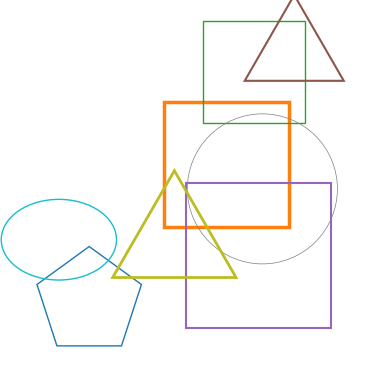[{"shape": "pentagon", "thickness": 1, "radius": 0.71, "center": [0.232, 0.217]}, {"shape": "square", "thickness": 2.5, "radius": 0.81, "center": [0.589, 0.573]}, {"shape": "square", "thickness": 1, "radius": 0.67, "center": [0.66, 0.813]}, {"shape": "square", "thickness": 1.5, "radius": 0.94, "center": [0.672, 0.336]}, {"shape": "triangle", "thickness": 1.5, "radius": 0.74, "center": [0.764, 0.864]}, {"shape": "circle", "thickness": 0.5, "radius": 0.97, "center": [0.682, 0.509]}, {"shape": "triangle", "thickness": 2, "radius": 0.92, "center": [0.453, 0.372]}, {"shape": "oval", "thickness": 1, "radius": 0.75, "center": [0.153, 0.377]}]